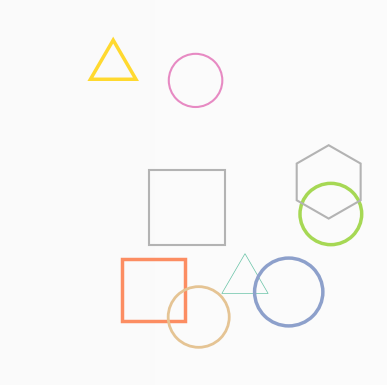[{"shape": "triangle", "thickness": 0.5, "radius": 0.34, "center": [0.632, 0.272]}, {"shape": "square", "thickness": 2.5, "radius": 0.41, "center": [0.396, 0.247]}, {"shape": "circle", "thickness": 2.5, "radius": 0.44, "center": [0.745, 0.242]}, {"shape": "circle", "thickness": 1.5, "radius": 0.35, "center": [0.505, 0.791]}, {"shape": "circle", "thickness": 2.5, "radius": 0.4, "center": [0.854, 0.444]}, {"shape": "triangle", "thickness": 2.5, "radius": 0.34, "center": [0.292, 0.828]}, {"shape": "circle", "thickness": 2, "radius": 0.39, "center": [0.513, 0.177]}, {"shape": "hexagon", "thickness": 1.5, "radius": 0.48, "center": [0.848, 0.528]}, {"shape": "square", "thickness": 1.5, "radius": 0.49, "center": [0.482, 0.462]}]